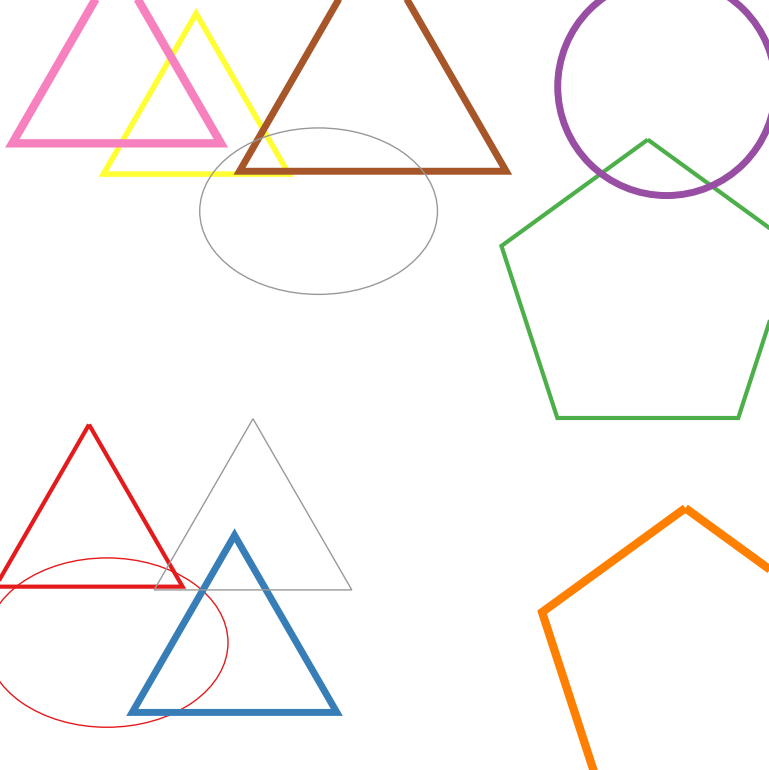[{"shape": "triangle", "thickness": 1.5, "radius": 0.7, "center": [0.116, 0.308]}, {"shape": "oval", "thickness": 0.5, "radius": 0.79, "center": [0.139, 0.165]}, {"shape": "triangle", "thickness": 2.5, "radius": 0.77, "center": [0.305, 0.151]}, {"shape": "pentagon", "thickness": 1.5, "radius": 1.0, "center": [0.841, 0.619]}, {"shape": "circle", "thickness": 2.5, "radius": 0.71, "center": [0.866, 0.888]}, {"shape": "pentagon", "thickness": 3, "radius": 0.98, "center": [0.89, 0.144]}, {"shape": "triangle", "thickness": 2, "radius": 0.7, "center": [0.255, 0.843]}, {"shape": "triangle", "thickness": 2.5, "radius": 1.0, "center": [0.484, 0.878]}, {"shape": "triangle", "thickness": 3, "radius": 0.78, "center": [0.151, 0.892]}, {"shape": "triangle", "thickness": 0.5, "radius": 0.74, "center": [0.329, 0.308]}, {"shape": "oval", "thickness": 0.5, "radius": 0.77, "center": [0.414, 0.726]}]